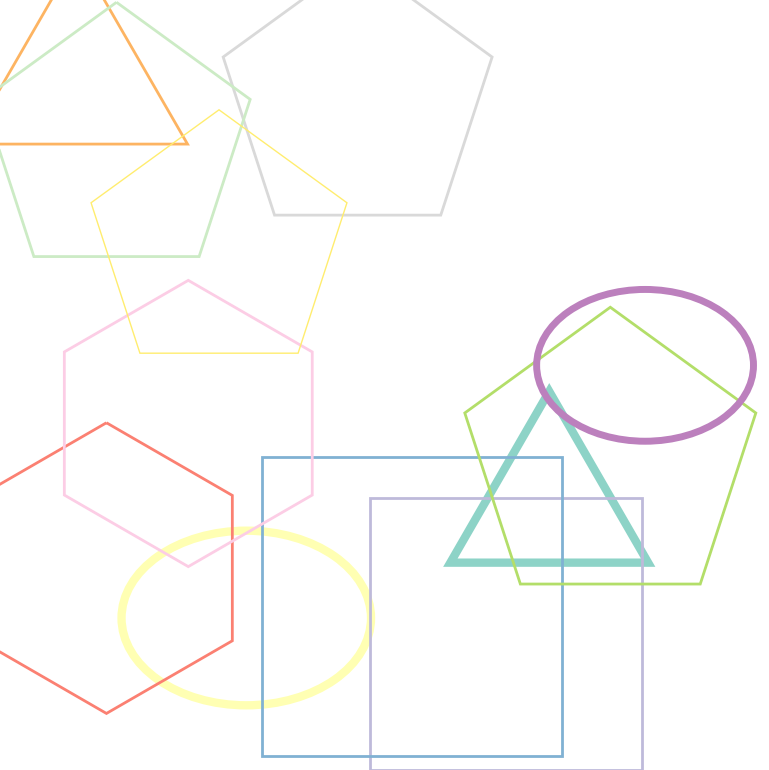[{"shape": "triangle", "thickness": 3, "radius": 0.74, "center": [0.713, 0.343]}, {"shape": "oval", "thickness": 3, "radius": 0.81, "center": [0.32, 0.197]}, {"shape": "square", "thickness": 1, "radius": 0.88, "center": [0.657, 0.177]}, {"shape": "hexagon", "thickness": 1, "radius": 0.94, "center": [0.138, 0.262]}, {"shape": "square", "thickness": 1, "radius": 0.97, "center": [0.535, 0.212]}, {"shape": "triangle", "thickness": 1, "radius": 0.82, "center": [0.101, 0.895]}, {"shape": "pentagon", "thickness": 1, "radius": 0.99, "center": [0.793, 0.402]}, {"shape": "hexagon", "thickness": 1, "radius": 0.93, "center": [0.245, 0.45]}, {"shape": "pentagon", "thickness": 1, "radius": 0.92, "center": [0.464, 0.869]}, {"shape": "oval", "thickness": 2.5, "radius": 0.7, "center": [0.838, 0.526]}, {"shape": "pentagon", "thickness": 1, "radius": 0.91, "center": [0.151, 0.814]}, {"shape": "pentagon", "thickness": 0.5, "radius": 0.87, "center": [0.284, 0.683]}]